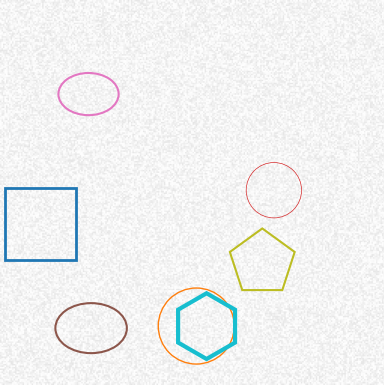[{"shape": "square", "thickness": 2, "radius": 0.46, "center": [0.105, 0.417]}, {"shape": "circle", "thickness": 1, "radius": 0.49, "center": [0.51, 0.153]}, {"shape": "circle", "thickness": 0.5, "radius": 0.36, "center": [0.711, 0.506]}, {"shape": "oval", "thickness": 1.5, "radius": 0.46, "center": [0.237, 0.148]}, {"shape": "oval", "thickness": 1.5, "radius": 0.39, "center": [0.23, 0.756]}, {"shape": "pentagon", "thickness": 1.5, "radius": 0.44, "center": [0.681, 0.318]}, {"shape": "hexagon", "thickness": 3, "radius": 0.43, "center": [0.537, 0.153]}]